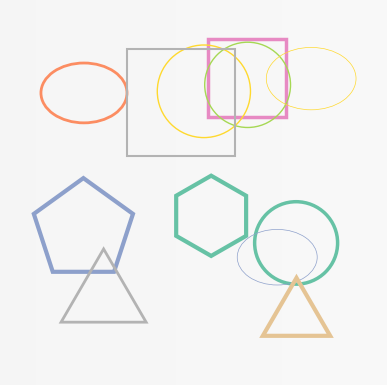[{"shape": "hexagon", "thickness": 3, "radius": 0.52, "center": [0.545, 0.439]}, {"shape": "circle", "thickness": 2.5, "radius": 0.54, "center": [0.764, 0.369]}, {"shape": "oval", "thickness": 2, "radius": 0.56, "center": [0.217, 0.759]}, {"shape": "pentagon", "thickness": 3, "radius": 0.67, "center": [0.215, 0.403]}, {"shape": "oval", "thickness": 0.5, "radius": 0.52, "center": [0.715, 0.332]}, {"shape": "square", "thickness": 2.5, "radius": 0.5, "center": [0.638, 0.797]}, {"shape": "circle", "thickness": 1, "radius": 0.55, "center": [0.639, 0.78]}, {"shape": "oval", "thickness": 0.5, "radius": 0.58, "center": [0.803, 0.796]}, {"shape": "circle", "thickness": 1, "radius": 0.6, "center": [0.526, 0.763]}, {"shape": "triangle", "thickness": 3, "radius": 0.5, "center": [0.765, 0.178]}, {"shape": "triangle", "thickness": 2, "radius": 0.63, "center": [0.267, 0.227]}, {"shape": "square", "thickness": 1.5, "radius": 0.69, "center": [0.467, 0.734]}]